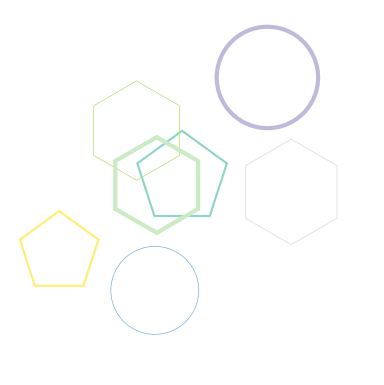[{"shape": "pentagon", "thickness": 1.5, "radius": 0.61, "center": [0.473, 0.538]}, {"shape": "circle", "thickness": 3, "radius": 0.66, "center": [0.695, 0.799]}, {"shape": "circle", "thickness": 0.5, "radius": 0.57, "center": [0.402, 0.246]}, {"shape": "hexagon", "thickness": 0.5, "radius": 0.64, "center": [0.355, 0.661]}, {"shape": "hexagon", "thickness": 0.5, "radius": 0.68, "center": [0.757, 0.502]}, {"shape": "hexagon", "thickness": 3, "radius": 0.62, "center": [0.407, 0.52]}, {"shape": "pentagon", "thickness": 1.5, "radius": 0.54, "center": [0.154, 0.344]}]